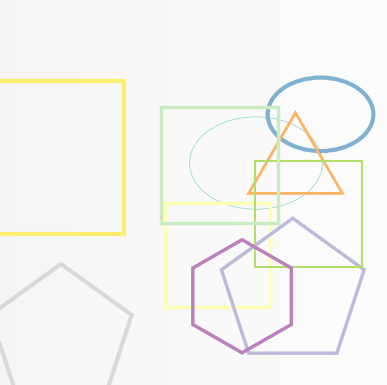[{"shape": "oval", "thickness": 0.5, "radius": 0.86, "center": [0.661, 0.577]}, {"shape": "square", "thickness": 2.5, "radius": 0.68, "center": [0.561, 0.339]}, {"shape": "pentagon", "thickness": 2.5, "radius": 0.97, "center": [0.756, 0.239]}, {"shape": "oval", "thickness": 3, "radius": 0.68, "center": [0.827, 0.703]}, {"shape": "triangle", "thickness": 2, "radius": 0.7, "center": [0.762, 0.567]}, {"shape": "square", "thickness": 1.5, "radius": 0.69, "center": [0.797, 0.444]}, {"shape": "pentagon", "thickness": 3, "radius": 0.96, "center": [0.158, 0.123]}, {"shape": "hexagon", "thickness": 2.5, "radius": 0.73, "center": [0.625, 0.23]}, {"shape": "square", "thickness": 2.5, "radius": 0.75, "center": [0.567, 0.572]}, {"shape": "square", "thickness": 3, "radius": 0.99, "center": [0.122, 0.591]}]